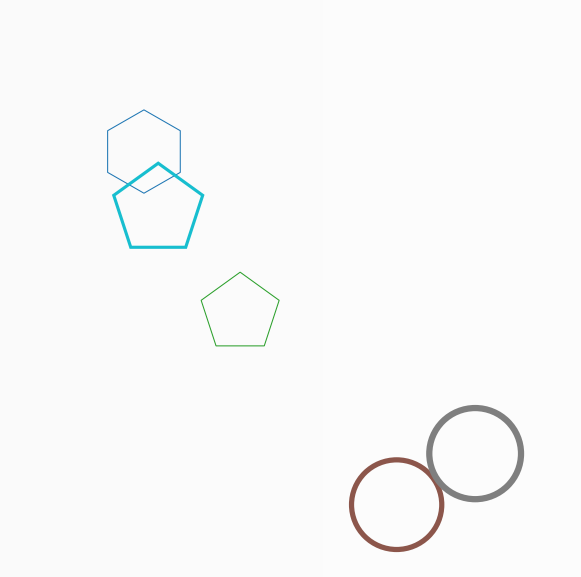[{"shape": "hexagon", "thickness": 0.5, "radius": 0.36, "center": [0.248, 0.737]}, {"shape": "pentagon", "thickness": 0.5, "radius": 0.35, "center": [0.413, 0.457]}, {"shape": "circle", "thickness": 2.5, "radius": 0.39, "center": [0.682, 0.125]}, {"shape": "circle", "thickness": 3, "radius": 0.39, "center": [0.817, 0.214]}, {"shape": "pentagon", "thickness": 1.5, "radius": 0.4, "center": [0.272, 0.636]}]